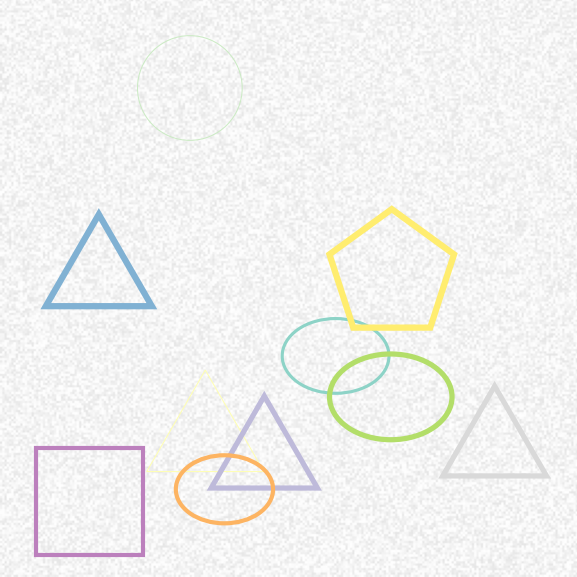[{"shape": "oval", "thickness": 1.5, "radius": 0.46, "center": [0.581, 0.383]}, {"shape": "triangle", "thickness": 0.5, "radius": 0.59, "center": [0.355, 0.241]}, {"shape": "triangle", "thickness": 2.5, "radius": 0.53, "center": [0.458, 0.207]}, {"shape": "triangle", "thickness": 3, "radius": 0.53, "center": [0.171, 0.522]}, {"shape": "oval", "thickness": 2, "radius": 0.42, "center": [0.389, 0.152]}, {"shape": "oval", "thickness": 2.5, "radius": 0.53, "center": [0.677, 0.312]}, {"shape": "triangle", "thickness": 2.5, "radius": 0.52, "center": [0.857, 0.227]}, {"shape": "square", "thickness": 2, "radius": 0.46, "center": [0.155, 0.13]}, {"shape": "circle", "thickness": 0.5, "radius": 0.45, "center": [0.329, 0.847]}, {"shape": "pentagon", "thickness": 3, "radius": 0.57, "center": [0.678, 0.524]}]